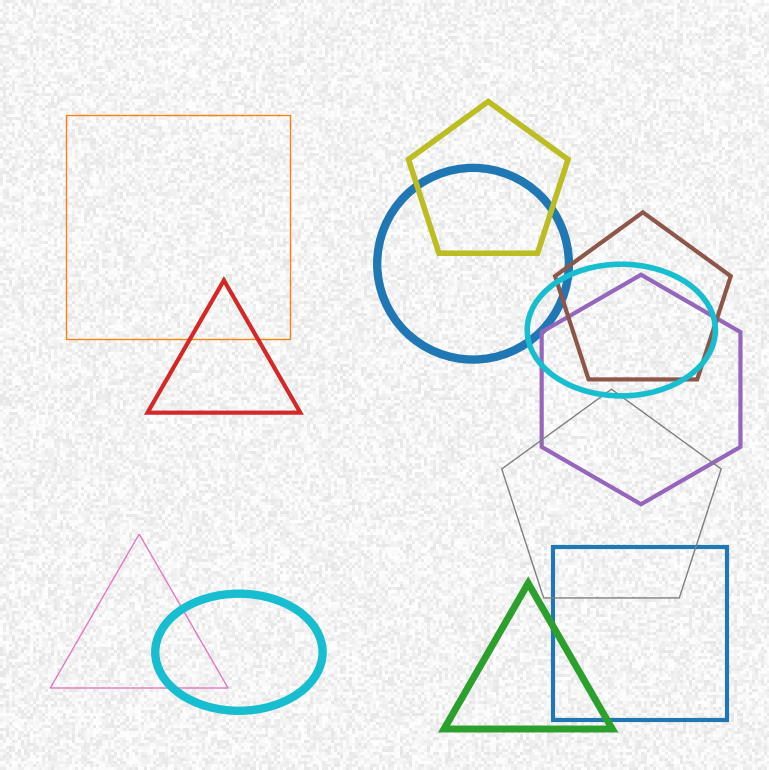[{"shape": "circle", "thickness": 3, "radius": 0.62, "center": [0.614, 0.658]}, {"shape": "square", "thickness": 1.5, "radius": 0.56, "center": [0.831, 0.177]}, {"shape": "square", "thickness": 0.5, "radius": 0.73, "center": [0.231, 0.705]}, {"shape": "triangle", "thickness": 2.5, "radius": 0.63, "center": [0.686, 0.116]}, {"shape": "triangle", "thickness": 1.5, "radius": 0.57, "center": [0.291, 0.521]}, {"shape": "hexagon", "thickness": 1.5, "radius": 0.75, "center": [0.833, 0.494]}, {"shape": "pentagon", "thickness": 1.5, "radius": 0.6, "center": [0.835, 0.604]}, {"shape": "triangle", "thickness": 0.5, "radius": 0.67, "center": [0.181, 0.173]}, {"shape": "pentagon", "thickness": 0.5, "radius": 0.75, "center": [0.794, 0.345]}, {"shape": "pentagon", "thickness": 2, "radius": 0.54, "center": [0.634, 0.759]}, {"shape": "oval", "thickness": 3, "radius": 0.54, "center": [0.31, 0.153]}, {"shape": "oval", "thickness": 2, "radius": 0.61, "center": [0.807, 0.571]}]